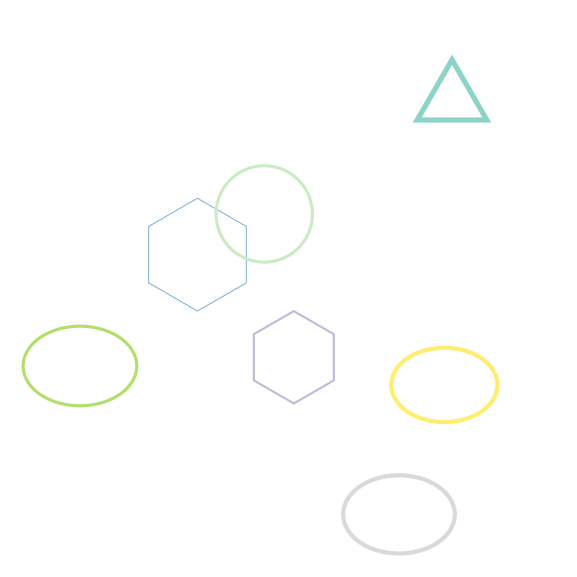[{"shape": "triangle", "thickness": 2.5, "radius": 0.35, "center": [0.783, 0.826]}, {"shape": "hexagon", "thickness": 1, "radius": 0.4, "center": [0.509, 0.38]}, {"shape": "hexagon", "thickness": 0.5, "radius": 0.49, "center": [0.342, 0.558]}, {"shape": "oval", "thickness": 1.5, "radius": 0.49, "center": [0.138, 0.365]}, {"shape": "oval", "thickness": 2, "radius": 0.48, "center": [0.691, 0.108]}, {"shape": "circle", "thickness": 1.5, "radius": 0.42, "center": [0.458, 0.629]}, {"shape": "oval", "thickness": 2, "radius": 0.46, "center": [0.769, 0.333]}]